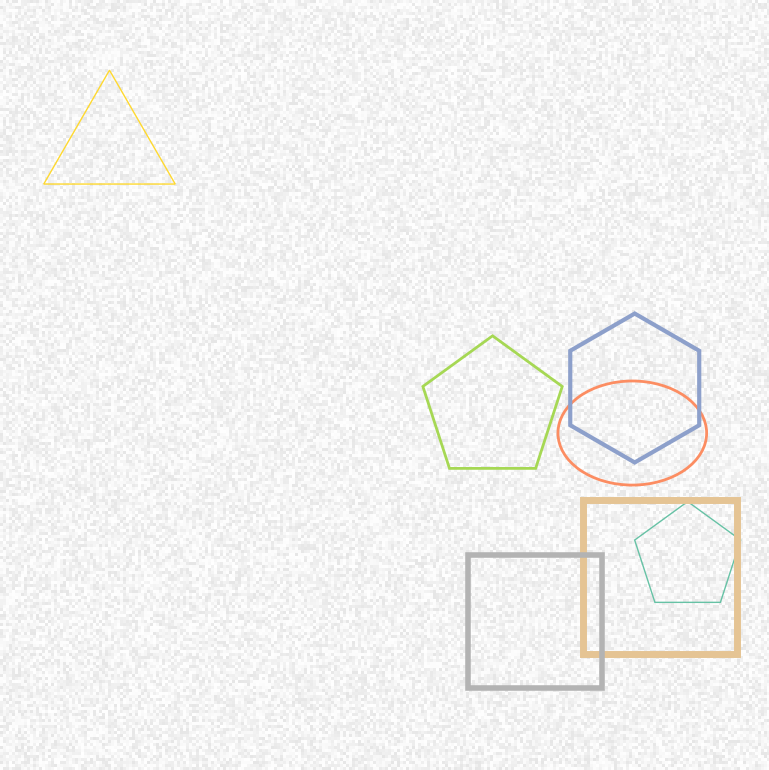[{"shape": "pentagon", "thickness": 0.5, "radius": 0.36, "center": [0.893, 0.276]}, {"shape": "oval", "thickness": 1, "radius": 0.48, "center": [0.821, 0.438]}, {"shape": "hexagon", "thickness": 1.5, "radius": 0.48, "center": [0.824, 0.496]}, {"shape": "pentagon", "thickness": 1, "radius": 0.48, "center": [0.64, 0.469]}, {"shape": "triangle", "thickness": 0.5, "radius": 0.49, "center": [0.142, 0.81]}, {"shape": "square", "thickness": 2.5, "radius": 0.5, "center": [0.857, 0.251]}, {"shape": "square", "thickness": 2, "radius": 0.43, "center": [0.695, 0.193]}]